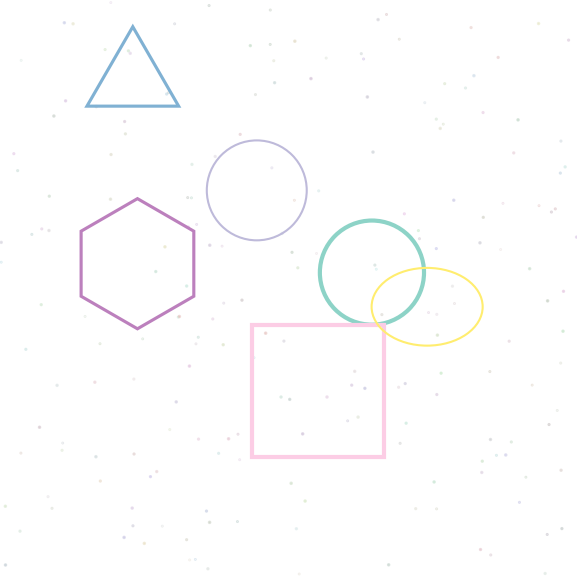[{"shape": "circle", "thickness": 2, "radius": 0.45, "center": [0.644, 0.527]}, {"shape": "circle", "thickness": 1, "radius": 0.43, "center": [0.445, 0.669]}, {"shape": "triangle", "thickness": 1.5, "radius": 0.46, "center": [0.23, 0.861]}, {"shape": "square", "thickness": 2, "radius": 0.57, "center": [0.55, 0.322]}, {"shape": "hexagon", "thickness": 1.5, "radius": 0.56, "center": [0.238, 0.542]}, {"shape": "oval", "thickness": 1, "radius": 0.48, "center": [0.74, 0.468]}]